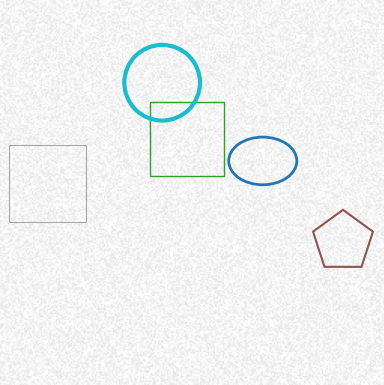[{"shape": "oval", "thickness": 2, "radius": 0.44, "center": [0.683, 0.582]}, {"shape": "square", "thickness": 1, "radius": 0.48, "center": [0.485, 0.639]}, {"shape": "pentagon", "thickness": 1.5, "radius": 0.41, "center": [0.891, 0.373]}, {"shape": "square", "thickness": 0.5, "radius": 0.5, "center": [0.124, 0.523]}, {"shape": "circle", "thickness": 3, "radius": 0.49, "center": [0.421, 0.785]}]